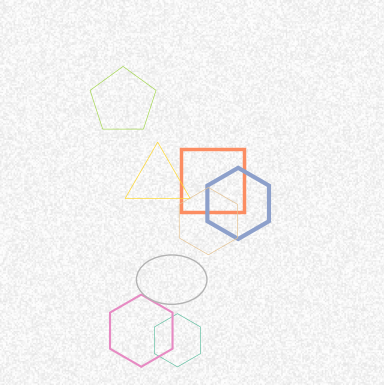[{"shape": "hexagon", "thickness": 0.5, "radius": 0.35, "center": [0.461, 0.116]}, {"shape": "square", "thickness": 2.5, "radius": 0.41, "center": [0.552, 0.531]}, {"shape": "hexagon", "thickness": 3, "radius": 0.46, "center": [0.619, 0.472]}, {"shape": "hexagon", "thickness": 1.5, "radius": 0.47, "center": [0.367, 0.141]}, {"shape": "pentagon", "thickness": 0.5, "radius": 0.45, "center": [0.32, 0.737]}, {"shape": "triangle", "thickness": 0.5, "radius": 0.49, "center": [0.41, 0.533]}, {"shape": "hexagon", "thickness": 0.5, "radius": 0.44, "center": [0.541, 0.426]}, {"shape": "oval", "thickness": 1, "radius": 0.46, "center": [0.446, 0.274]}]